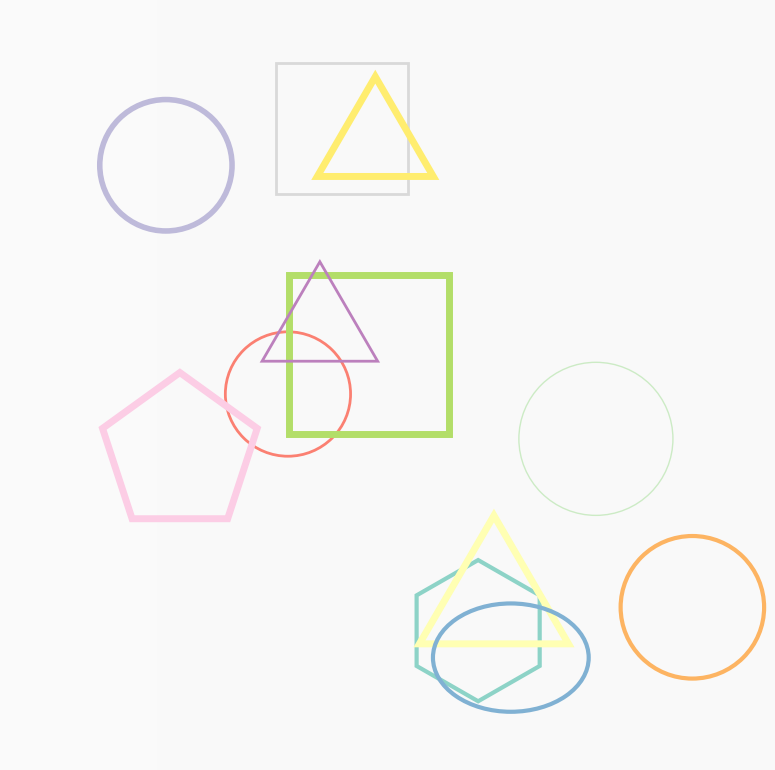[{"shape": "hexagon", "thickness": 1.5, "radius": 0.46, "center": [0.617, 0.181]}, {"shape": "triangle", "thickness": 2.5, "radius": 0.56, "center": [0.637, 0.219]}, {"shape": "circle", "thickness": 2, "radius": 0.43, "center": [0.214, 0.785]}, {"shape": "circle", "thickness": 1, "radius": 0.4, "center": [0.372, 0.488]}, {"shape": "oval", "thickness": 1.5, "radius": 0.5, "center": [0.659, 0.146]}, {"shape": "circle", "thickness": 1.5, "radius": 0.46, "center": [0.893, 0.211]}, {"shape": "square", "thickness": 2.5, "radius": 0.52, "center": [0.477, 0.54]}, {"shape": "pentagon", "thickness": 2.5, "radius": 0.52, "center": [0.232, 0.411]}, {"shape": "square", "thickness": 1, "radius": 0.42, "center": [0.441, 0.833]}, {"shape": "triangle", "thickness": 1, "radius": 0.43, "center": [0.413, 0.574]}, {"shape": "circle", "thickness": 0.5, "radius": 0.5, "center": [0.769, 0.43]}, {"shape": "triangle", "thickness": 2.5, "radius": 0.43, "center": [0.484, 0.814]}]